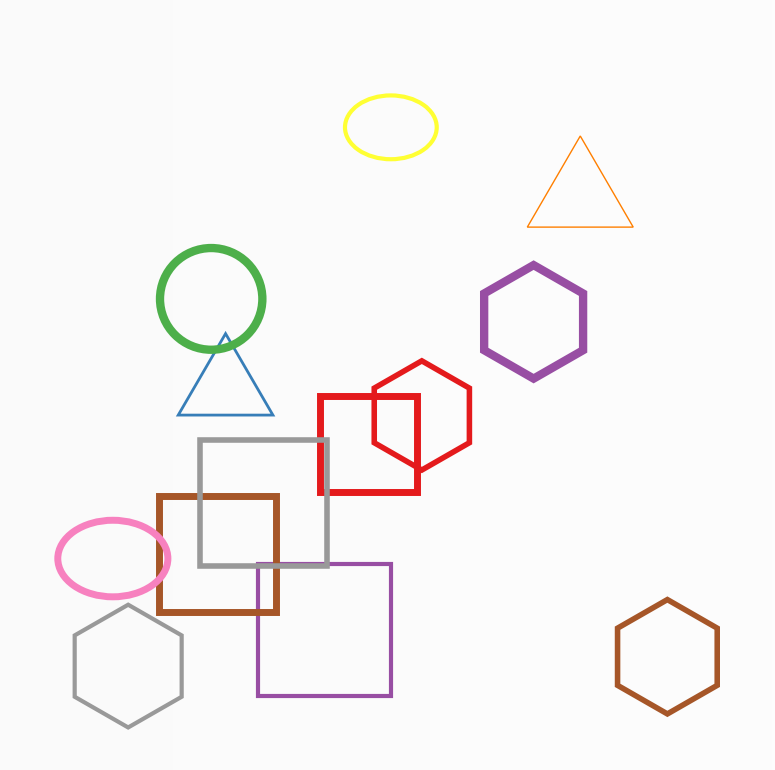[{"shape": "square", "thickness": 2.5, "radius": 0.31, "center": [0.476, 0.423]}, {"shape": "hexagon", "thickness": 2, "radius": 0.35, "center": [0.544, 0.46]}, {"shape": "triangle", "thickness": 1, "radius": 0.35, "center": [0.291, 0.496]}, {"shape": "circle", "thickness": 3, "radius": 0.33, "center": [0.272, 0.612]}, {"shape": "hexagon", "thickness": 3, "radius": 0.37, "center": [0.689, 0.582]}, {"shape": "square", "thickness": 1.5, "radius": 0.43, "center": [0.419, 0.182]}, {"shape": "triangle", "thickness": 0.5, "radius": 0.39, "center": [0.749, 0.744]}, {"shape": "oval", "thickness": 1.5, "radius": 0.3, "center": [0.504, 0.835]}, {"shape": "hexagon", "thickness": 2, "radius": 0.37, "center": [0.861, 0.147]}, {"shape": "square", "thickness": 2.5, "radius": 0.38, "center": [0.281, 0.281]}, {"shape": "oval", "thickness": 2.5, "radius": 0.36, "center": [0.146, 0.275]}, {"shape": "hexagon", "thickness": 1.5, "radius": 0.4, "center": [0.165, 0.135]}, {"shape": "square", "thickness": 2, "radius": 0.41, "center": [0.34, 0.347]}]